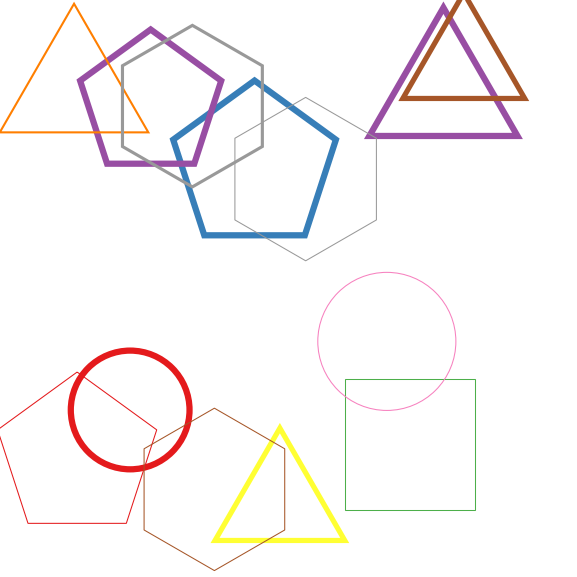[{"shape": "pentagon", "thickness": 0.5, "radius": 0.72, "center": [0.134, 0.21]}, {"shape": "circle", "thickness": 3, "radius": 0.51, "center": [0.225, 0.289]}, {"shape": "pentagon", "thickness": 3, "radius": 0.74, "center": [0.441, 0.712]}, {"shape": "square", "thickness": 0.5, "radius": 0.56, "center": [0.71, 0.229]}, {"shape": "triangle", "thickness": 3, "radius": 0.74, "center": [0.768, 0.838]}, {"shape": "pentagon", "thickness": 3, "radius": 0.64, "center": [0.261, 0.82]}, {"shape": "triangle", "thickness": 1, "radius": 0.74, "center": [0.128, 0.844]}, {"shape": "triangle", "thickness": 2.5, "radius": 0.65, "center": [0.485, 0.128]}, {"shape": "hexagon", "thickness": 0.5, "radius": 0.7, "center": [0.371, 0.152]}, {"shape": "triangle", "thickness": 2.5, "radius": 0.61, "center": [0.803, 0.89]}, {"shape": "circle", "thickness": 0.5, "radius": 0.6, "center": [0.67, 0.408]}, {"shape": "hexagon", "thickness": 1.5, "radius": 0.7, "center": [0.333, 0.815]}, {"shape": "hexagon", "thickness": 0.5, "radius": 0.71, "center": [0.529, 0.689]}]